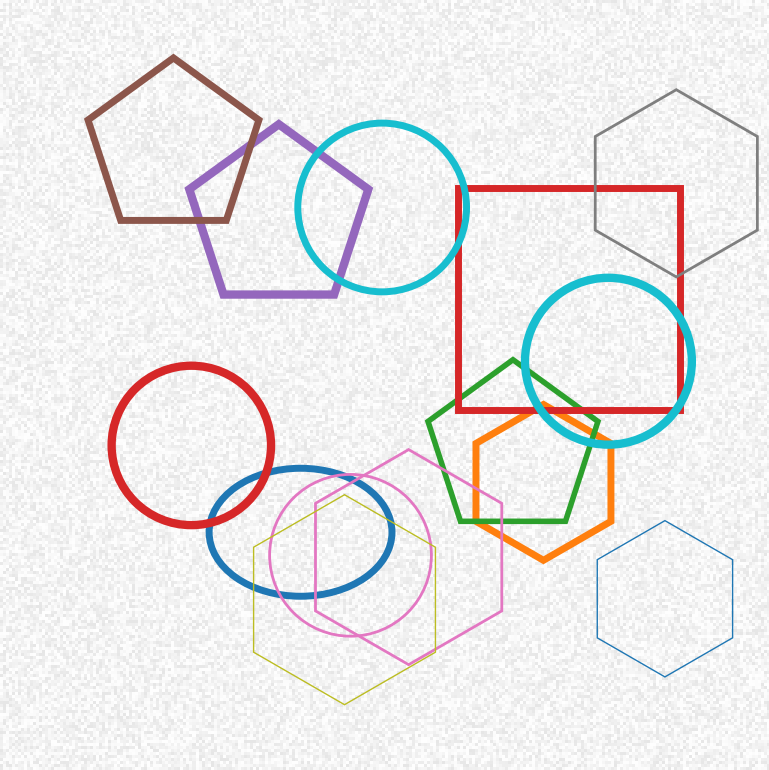[{"shape": "oval", "thickness": 2.5, "radius": 0.59, "center": [0.39, 0.309]}, {"shape": "hexagon", "thickness": 0.5, "radius": 0.51, "center": [0.864, 0.222]}, {"shape": "hexagon", "thickness": 2.5, "radius": 0.51, "center": [0.706, 0.374]}, {"shape": "pentagon", "thickness": 2, "radius": 0.58, "center": [0.666, 0.417]}, {"shape": "square", "thickness": 2.5, "radius": 0.72, "center": [0.739, 0.612]}, {"shape": "circle", "thickness": 3, "radius": 0.52, "center": [0.248, 0.422]}, {"shape": "pentagon", "thickness": 3, "radius": 0.61, "center": [0.362, 0.716]}, {"shape": "pentagon", "thickness": 2.5, "radius": 0.58, "center": [0.225, 0.808]}, {"shape": "circle", "thickness": 1, "radius": 0.53, "center": [0.455, 0.279]}, {"shape": "hexagon", "thickness": 1, "radius": 0.7, "center": [0.531, 0.276]}, {"shape": "hexagon", "thickness": 1, "radius": 0.61, "center": [0.878, 0.762]}, {"shape": "hexagon", "thickness": 0.5, "radius": 0.68, "center": [0.447, 0.221]}, {"shape": "circle", "thickness": 3, "radius": 0.54, "center": [0.79, 0.531]}, {"shape": "circle", "thickness": 2.5, "radius": 0.55, "center": [0.496, 0.731]}]